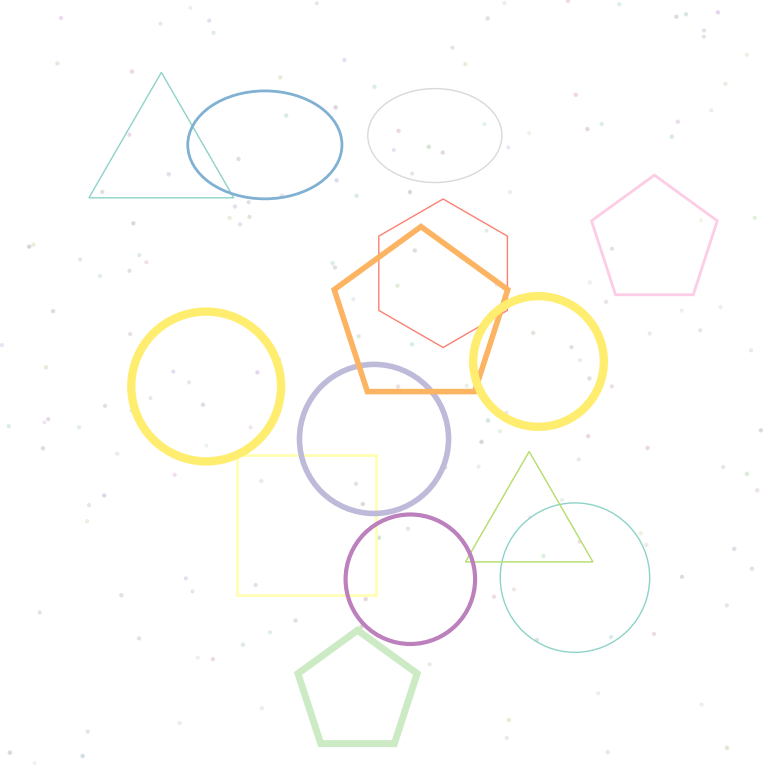[{"shape": "triangle", "thickness": 0.5, "radius": 0.54, "center": [0.21, 0.797]}, {"shape": "circle", "thickness": 0.5, "radius": 0.49, "center": [0.747, 0.25]}, {"shape": "square", "thickness": 1, "radius": 0.45, "center": [0.398, 0.319]}, {"shape": "circle", "thickness": 2, "radius": 0.48, "center": [0.486, 0.43]}, {"shape": "hexagon", "thickness": 0.5, "radius": 0.48, "center": [0.575, 0.645]}, {"shape": "oval", "thickness": 1, "radius": 0.5, "center": [0.344, 0.812]}, {"shape": "pentagon", "thickness": 2, "radius": 0.59, "center": [0.547, 0.587]}, {"shape": "triangle", "thickness": 0.5, "radius": 0.48, "center": [0.687, 0.318]}, {"shape": "pentagon", "thickness": 1, "radius": 0.43, "center": [0.85, 0.687]}, {"shape": "oval", "thickness": 0.5, "radius": 0.44, "center": [0.565, 0.824]}, {"shape": "circle", "thickness": 1.5, "radius": 0.42, "center": [0.533, 0.248]}, {"shape": "pentagon", "thickness": 2.5, "radius": 0.41, "center": [0.464, 0.1]}, {"shape": "circle", "thickness": 3, "radius": 0.49, "center": [0.268, 0.498]}, {"shape": "circle", "thickness": 3, "radius": 0.42, "center": [0.699, 0.531]}]